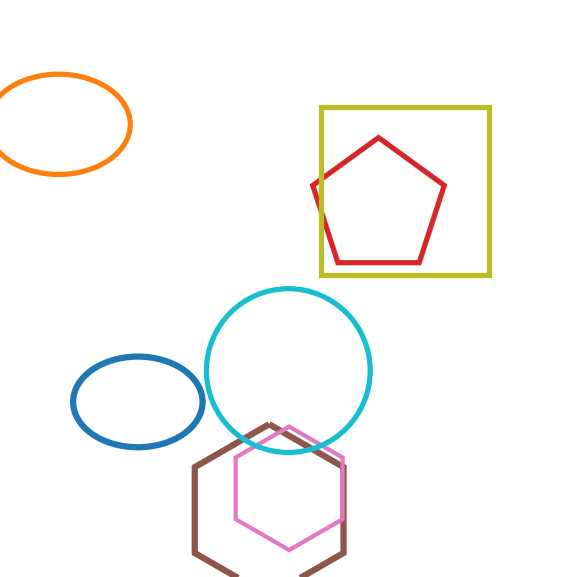[{"shape": "oval", "thickness": 3, "radius": 0.56, "center": [0.239, 0.303]}, {"shape": "oval", "thickness": 2.5, "radius": 0.62, "center": [0.102, 0.784]}, {"shape": "pentagon", "thickness": 2.5, "radius": 0.6, "center": [0.655, 0.641]}, {"shape": "hexagon", "thickness": 3, "radius": 0.74, "center": [0.466, 0.116]}, {"shape": "hexagon", "thickness": 2, "radius": 0.53, "center": [0.501, 0.154]}, {"shape": "square", "thickness": 2.5, "radius": 0.73, "center": [0.701, 0.668]}, {"shape": "circle", "thickness": 2.5, "radius": 0.71, "center": [0.499, 0.357]}]